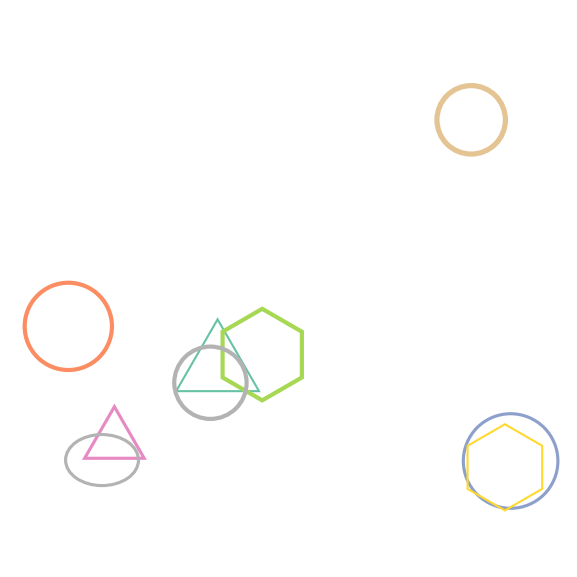[{"shape": "triangle", "thickness": 1, "radius": 0.41, "center": [0.377, 0.363]}, {"shape": "circle", "thickness": 2, "radius": 0.38, "center": [0.118, 0.434]}, {"shape": "circle", "thickness": 1.5, "radius": 0.41, "center": [0.884, 0.201]}, {"shape": "triangle", "thickness": 1.5, "radius": 0.3, "center": [0.198, 0.235]}, {"shape": "hexagon", "thickness": 2, "radius": 0.4, "center": [0.454, 0.385]}, {"shape": "hexagon", "thickness": 1, "radius": 0.37, "center": [0.874, 0.19]}, {"shape": "circle", "thickness": 2.5, "radius": 0.3, "center": [0.816, 0.792]}, {"shape": "oval", "thickness": 1.5, "radius": 0.32, "center": [0.177, 0.202]}, {"shape": "circle", "thickness": 2, "radius": 0.31, "center": [0.364, 0.336]}]